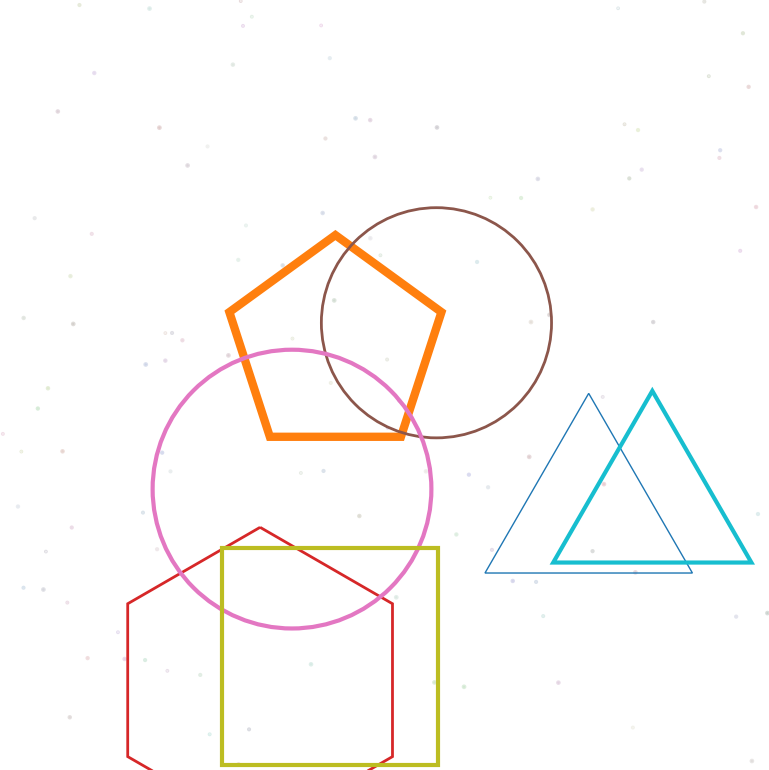[{"shape": "triangle", "thickness": 0.5, "radius": 0.78, "center": [0.765, 0.334]}, {"shape": "pentagon", "thickness": 3, "radius": 0.72, "center": [0.436, 0.55]}, {"shape": "hexagon", "thickness": 1, "radius": 0.99, "center": [0.338, 0.117]}, {"shape": "circle", "thickness": 1, "radius": 0.75, "center": [0.567, 0.581]}, {"shape": "circle", "thickness": 1.5, "radius": 0.91, "center": [0.379, 0.365]}, {"shape": "square", "thickness": 1.5, "radius": 0.7, "center": [0.429, 0.148]}, {"shape": "triangle", "thickness": 1.5, "radius": 0.74, "center": [0.847, 0.344]}]